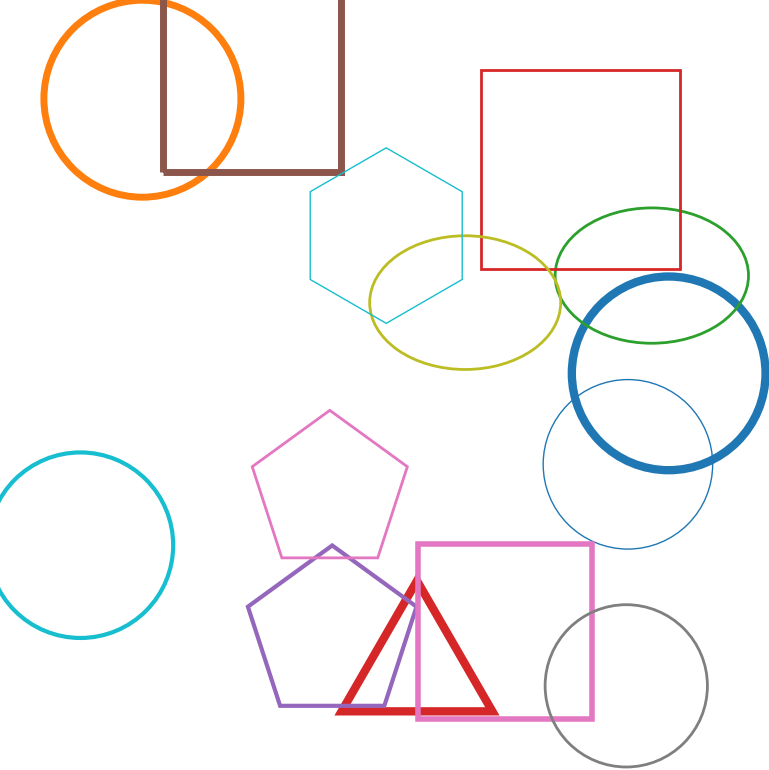[{"shape": "circle", "thickness": 3, "radius": 0.63, "center": [0.868, 0.515]}, {"shape": "circle", "thickness": 0.5, "radius": 0.55, "center": [0.815, 0.397]}, {"shape": "circle", "thickness": 2.5, "radius": 0.64, "center": [0.185, 0.872]}, {"shape": "oval", "thickness": 1, "radius": 0.63, "center": [0.847, 0.642]}, {"shape": "square", "thickness": 1, "radius": 0.65, "center": [0.754, 0.78]}, {"shape": "triangle", "thickness": 3, "radius": 0.57, "center": [0.542, 0.133]}, {"shape": "pentagon", "thickness": 1.5, "radius": 0.58, "center": [0.431, 0.177]}, {"shape": "square", "thickness": 2.5, "radius": 0.58, "center": [0.327, 0.892]}, {"shape": "square", "thickness": 2, "radius": 0.57, "center": [0.656, 0.18]}, {"shape": "pentagon", "thickness": 1, "radius": 0.53, "center": [0.428, 0.361]}, {"shape": "circle", "thickness": 1, "radius": 0.53, "center": [0.813, 0.109]}, {"shape": "oval", "thickness": 1, "radius": 0.62, "center": [0.604, 0.607]}, {"shape": "circle", "thickness": 1.5, "radius": 0.6, "center": [0.104, 0.292]}, {"shape": "hexagon", "thickness": 0.5, "radius": 0.57, "center": [0.502, 0.694]}]